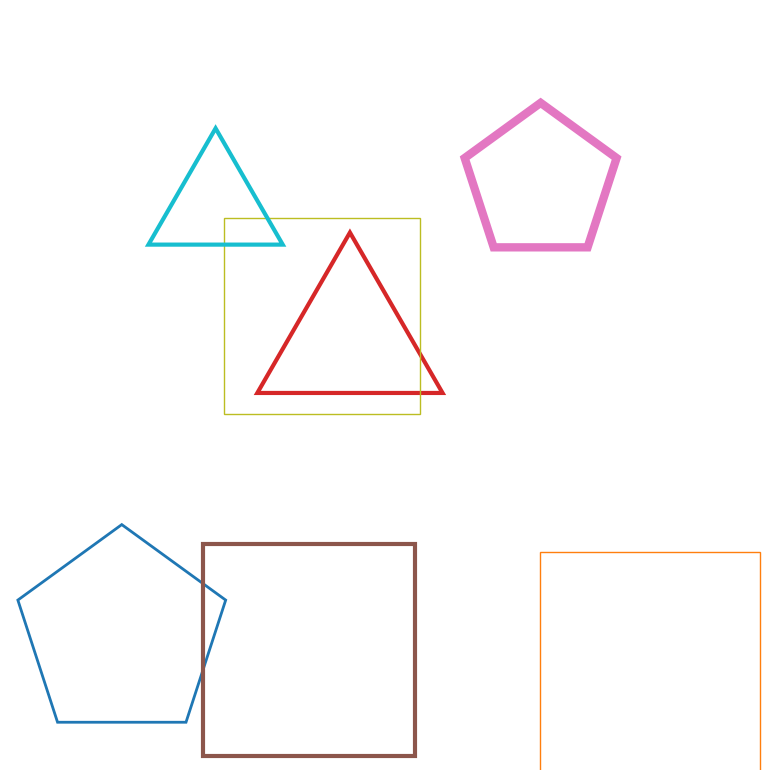[{"shape": "pentagon", "thickness": 1, "radius": 0.71, "center": [0.158, 0.177]}, {"shape": "square", "thickness": 0.5, "radius": 0.72, "center": [0.844, 0.14]}, {"shape": "triangle", "thickness": 1.5, "radius": 0.69, "center": [0.454, 0.559]}, {"shape": "square", "thickness": 1.5, "radius": 0.69, "center": [0.401, 0.156]}, {"shape": "pentagon", "thickness": 3, "radius": 0.52, "center": [0.702, 0.763]}, {"shape": "square", "thickness": 0.5, "radius": 0.64, "center": [0.418, 0.59]}, {"shape": "triangle", "thickness": 1.5, "radius": 0.5, "center": [0.28, 0.733]}]